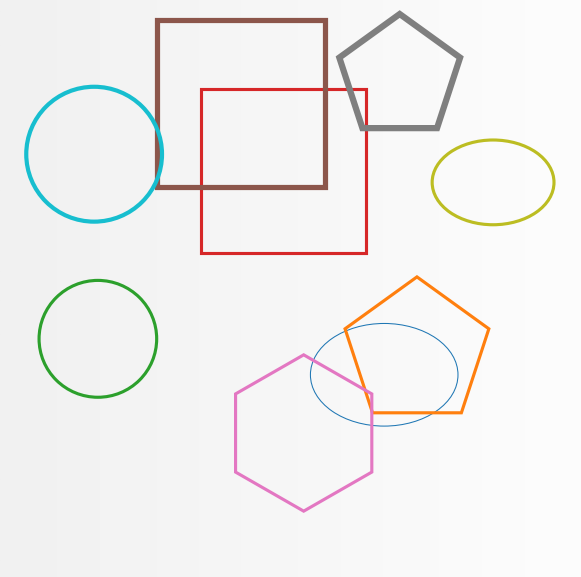[{"shape": "oval", "thickness": 0.5, "radius": 0.63, "center": [0.661, 0.35]}, {"shape": "pentagon", "thickness": 1.5, "radius": 0.65, "center": [0.717, 0.39]}, {"shape": "circle", "thickness": 1.5, "radius": 0.51, "center": [0.168, 0.412]}, {"shape": "square", "thickness": 1.5, "radius": 0.71, "center": [0.488, 0.703]}, {"shape": "square", "thickness": 2.5, "radius": 0.72, "center": [0.415, 0.82]}, {"shape": "hexagon", "thickness": 1.5, "radius": 0.68, "center": [0.522, 0.249]}, {"shape": "pentagon", "thickness": 3, "radius": 0.55, "center": [0.688, 0.866]}, {"shape": "oval", "thickness": 1.5, "radius": 0.52, "center": [0.848, 0.683]}, {"shape": "circle", "thickness": 2, "radius": 0.58, "center": [0.162, 0.732]}]